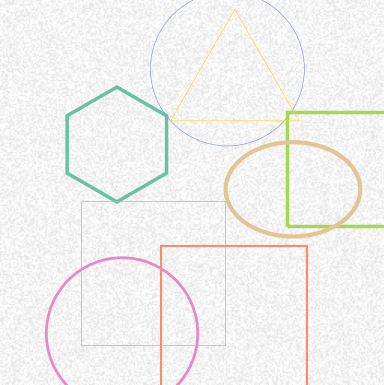[{"shape": "hexagon", "thickness": 2.5, "radius": 0.75, "center": [0.303, 0.625]}, {"shape": "square", "thickness": 1.5, "radius": 0.95, "center": [0.608, 0.172]}, {"shape": "circle", "thickness": 0.5, "radius": 1.0, "center": [0.591, 0.821]}, {"shape": "circle", "thickness": 2, "radius": 0.98, "center": [0.317, 0.134]}, {"shape": "square", "thickness": 2.5, "radius": 0.74, "center": [0.893, 0.561]}, {"shape": "triangle", "thickness": 0.5, "radius": 0.96, "center": [0.61, 0.782]}, {"shape": "oval", "thickness": 3, "radius": 0.87, "center": [0.761, 0.508]}, {"shape": "square", "thickness": 0.5, "radius": 0.94, "center": [0.396, 0.29]}]